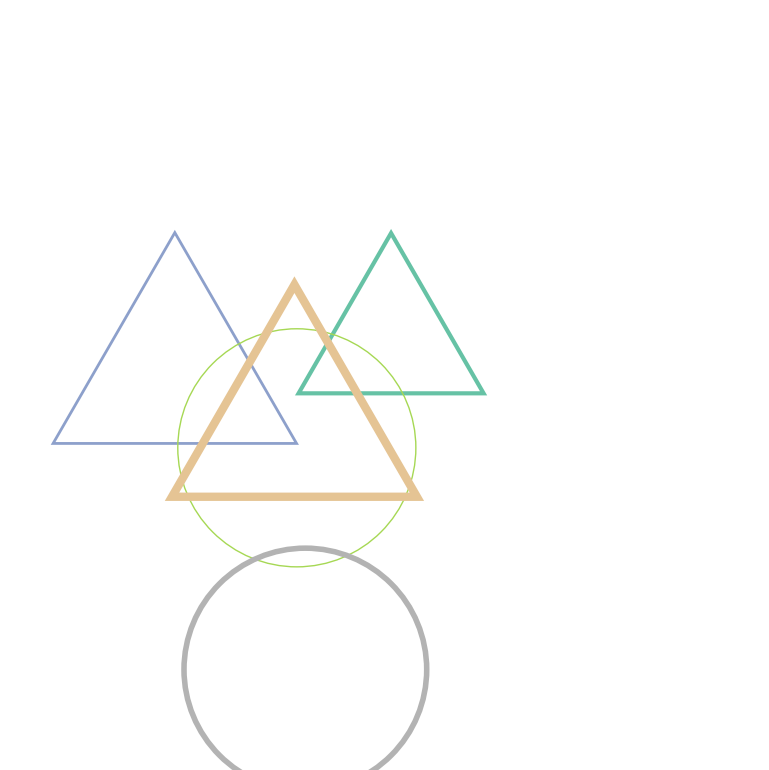[{"shape": "triangle", "thickness": 1.5, "radius": 0.69, "center": [0.508, 0.559]}, {"shape": "triangle", "thickness": 1, "radius": 0.91, "center": [0.227, 0.515]}, {"shape": "circle", "thickness": 0.5, "radius": 0.77, "center": [0.385, 0.418]}, {"shape": "triangle", "thickness": 3, "radius": 0.92, "center": [0.382, 0.447]}, {"shape": "circle", "thickness": 2, "radius": 0.79, "center": [0.397, 0.13]}]